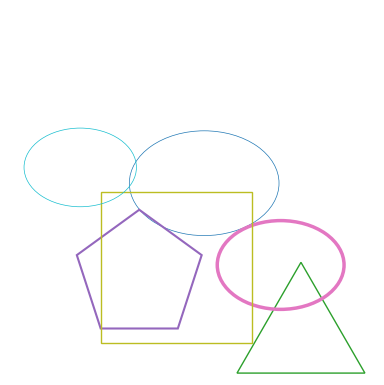[{"shape": "oval", "thickness": 0.5, "radius": 0.97, "center": [0.53, 0.524]}, {"shape": "triangle", "thickness": 1, "radius": 0.96, "center": [0.782, 0.127]}, {"shape": "pentagon", "thickness": 1.5, "radius": 0.85, "center": [0.362, 0.285]}, {"shape": "oval", "thickness": 2.5, "radius": 0.82, "center": [0.729, 0.312]}, {"shape": "square", "thickness": 1, "radius": 0.98, "center": [0.458, 0.305]}, {"shape": "oval", "thickness": 0.5, "radius": 0.73, "center": [0.208, 0.565]}]